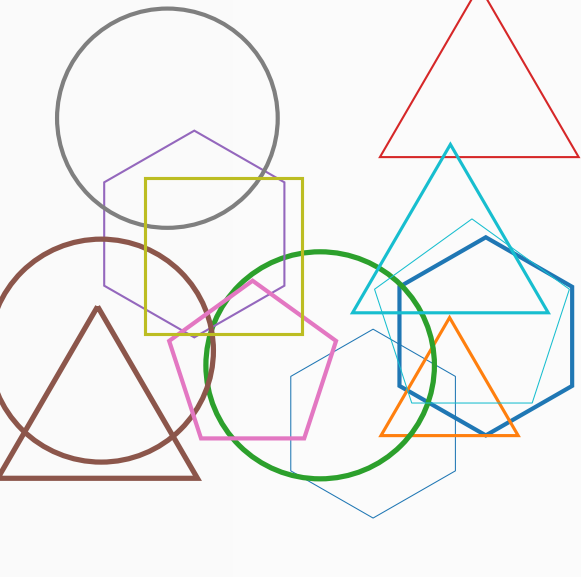[{"shape": "hexagon", "thickness": 2, "radius": 0.86, "center": [0.836, 0.417]}, {"shape": "hexagon", "thickness": 0.5, "radius": 0.82, "center": [0.642, 0.266]}, {"shape": "triangle", "thickness": 1.5, "radius": 0.68, "center": [0.773, 0.313]}, {"shape": "circle", "thickness": 2.5, "radius": 0.98, "center": [0.551, 0.367]}, {"shape": "triangle", "thickness": 1, "radius": 0.99, "center": [0.825, 0.826]}, {"shape": "hexagon", "thickness": 1, "radius": 0.89, "center": [0.334, 0.594]}, {"shape": "circle", "thickness": 2.5, "radius": 0.97, "center": [0.174, 0.392]}, {"shape": "triangle", "thickness": 2.5, "radius": 0.99, "center": [0.168, 0.27]}, {"shape": "pentagon", "thickness": 2, "radius": 0.75, "center": [0.435, 0.362]}, {"shape": "circle", "thickness": 2, "radius": 0.95, "center": [0.288, 0.794]}, {"shape": "square", "thickness": 1.5, "radius": 0.67, "center": [0.385, 0.555]}, {"shape": "triangle", "thickness": 1.5, "radius": 0.97, "center": [0.775, 0.555]}, {"shape": "pentagon", "thickness": 0.5, "radius": 0.88, "center": [0.812, 0.444]}]